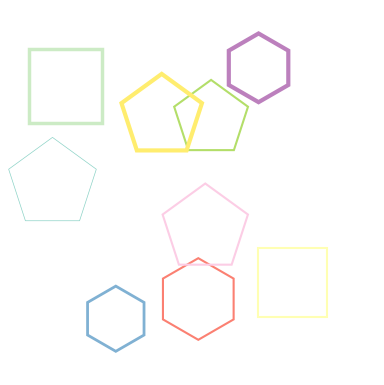[{"shape": "pentagon", "thickness": 0.5, "radius": 0.6, "center": [0.136, 0.523]}, {"shape": "square", "thickness": 1.5, "radius": 0.45, "center": [0.759, 0.266]}, {"shape": "hexagon", "thickness": 1.5, "radius": 0.53, "center": [0.515, 0.223]}, {"shape": "hexagon", "thickness": 2, "radius": 0.42, "center": [0.301, 0.172]}, {"shape": "pentagon", "thickness": 1.5, "radius": 0.5, "center": [0.548, 0.692]}, {"shape": "pentagon", "thickness": 1.5, "radius": 0.58, "center": [0.533, 0.407]}, {"shape": "hexagon", "thickness": 3, "radius": 0.45, "center": [0.672, 0.824]}, {"shape": "square", "thickness": 2.5, "radius": 0.48, "center": [0.17, 0.777]}, {"shape": "pentagon", "thickness": 3, "radius": 0.55, "center": [0.42, 0.698]}]